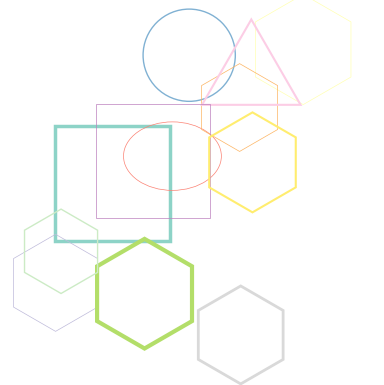[{"shape": "square", "thickness": 2.5, "radius": 0.75, "center": [0.293, 0.524]}, {"shape": "hexagon", "thickness": 0.5, "radius": 0.72, "center": [0.788, 0.872]}, {"shape": "hexagon", "thickness": 0.5, "radius": 0.63, "center": [0.144, 0.265]}, {"shape": "oval", "thickness": 0.5, "radius": 0.64, "center": [0.448, 0.594]}, {"shape": "circle", "thickness": 1, "radius": 0.6, "center": [0.491, 0.857]}, {"shape": "hexagon", "thickness": 0.5, "radius": 0.57, "center": [0.622, 0.721]}, {"shape": "hexagon", "thickness": 3, "radius": 0.71, "center": [0.375, 0.237]}, {"shape": "triangle", "thickness": 1.5, "radius": 0.74, "center": [0.653, 0.802]}, {"shape": "hexagon", "thickness": 2, "radius": 0.64, "center": [0.625, 0.13]}, {"shape": "square", "thickness": 0.5, "radius": 0.74, "center": [0.397, 0.582]}, {"shape": "hexagon", "thickness": 1, "radius": 0.55, "center": [0.159, 0.347]}, {"shape": "hexagon", "thickness": 1.5, "radius": 0.65, "center": [0.656, 0.578]}]